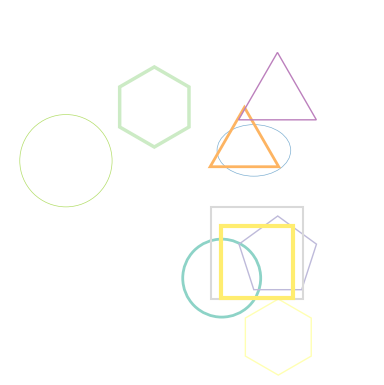[{"shape": "circle", "thickness": 2, "radius": 0.51, "center": [0.576, 0.278]}, {"shape": "hexagon", "thickness": 1, "radius": 0.49, "center": [0.723, 0.125]}, {"shape": "pentagon", "thickness": 1, "radius": 0.53, "center": [0.721, 0.333]}, {"shape": "oval", "thickness": 0.5, "radius": 0.48, "center": [0.659, 0.609]}, {"shape": "triangle", "thickness": 2, "radius": 0.51, "center": [0.635, 0.618]}, {"shape": "circle", "thickness": 0.5, "radius": 0.6, "center": [0.171, 0.583]}, {"shape": "square", "thickness": 1.5, "radius": 0.6, "center": [0.668, 0.343]}, {"shape": "triangle", "thickness": 1, "radius": 0.58, "center": [0.721, 0.747]}, {"shape": "hexagon", "thickness": 2.5, "radius": 0.52, "center": [0.401, 0.722]}, {"shape": "square", "thickness": 3, "radius": 0.47, "center": [0.667, 0.319]}]